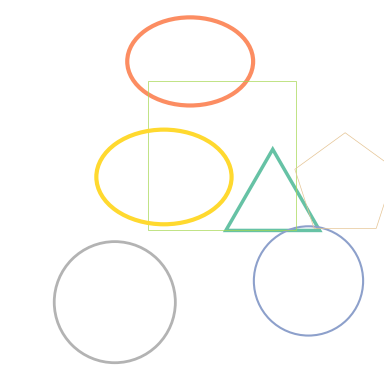[{"shape": "triangle", "thickness": 2.5, "radius": 0.7, "center": [0.708, 0.472]}, {"shape": "oval", "thickness": 3, "radius": 0.82, "center": [0.494, 0.84]}, {"shape": "circle", "thickness": 1.5, "radius": 0.71, "center": [0.801, 0.27]}, {"shape": "square", "thickness": 0.5, "radius": 0.97, "center": [0.576, 0.596]}, {"shape": "oval", "thickness": 3, "radius": 0.88, "center": [0.426, 0.54]}, {"shape": "pentagon", "thickness": 0.5, "radius": 0.69, "center": [0.896, 0.518]}, {"shape": "circle", "thickness": 2, "radius": 0.79, "center": [0.298, 0.215]}]